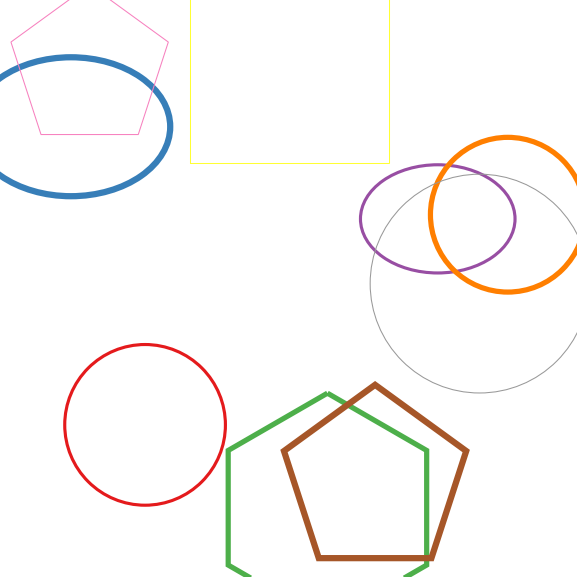[{"shape": "circle", "thickness": 1.5, "radius": 0.7, "center": [0.251, 0.263]}, {"shape": "oval", "thickness": 3, "radius": 0.86, "center": [0.123, 0.78]}, {"shape": "hexagon", "thickness": 2.5, "radius": 0.99, "center": [0.567, 0.12]}, {"shape": "oval", "thickness": 1.5, "radius": 0.67, "center": [0.758, 0.62]}, {"shape": "circle", "thickness": 2.5, "radius": 0.67, "center": [0.879, 0.627]}, {"shape": "square", "thickness": 0.5, "radius": 0.86, "center": [0.501, 0.889]}, {"shape": "pentagon", "thickness": 3, "radius": 0.83, "center": [0.65, 0.167]}, {"shape": "pentagon", "thickness": 0.5, "radius": 0.72, "center": [0.155, 0.882]}, {"shape": "circle", "thickness": 0.5, "radius": 0.95, "center": [0.83, 0.508]}]